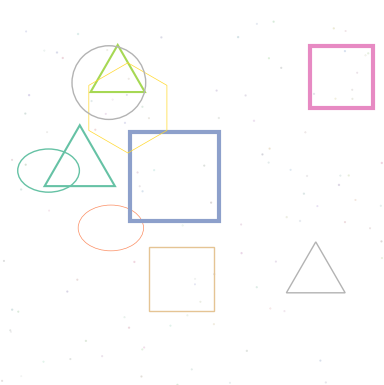[{"shape": "oval", "thickness": 1, "radius": 0.4, "center": [0.126, 0.557]}, {"shape": "triangle", "thickness": 1.5, "radius": 0.53, "center": [0.207, 0.569]}, {"shape": "oval", "thickness": 0.5, "radius": 0.42, "center": [0.288, 0.408]}, {"shape": "square", "thickness": 3, "radius": 0.58, "center": [0.454, 0.542]}, {"shape": "square", "thickness": 3, "radius": 0.41, "center": [0.887, 0.8]}, {"shape": "triangle", "thickness": 1.5, "radius": 0.41, "center": [0.306, 0.802]}, {"shape": "hexagon", "thickness": 0.5, "radius": 0.59, "center": [0.332, 0.72]}, {"shape": "square", "thickness": 1, "radius": 0.42, "center": [0.471, 0.275]}, {"shape": "triangle", "thickness": 1, "radius": 0.44, "center": [0.82, 0.284]}, {"shape": "circle", "thickness": 1, "radius": 0.48, "center": [0.283, 0.785]}]